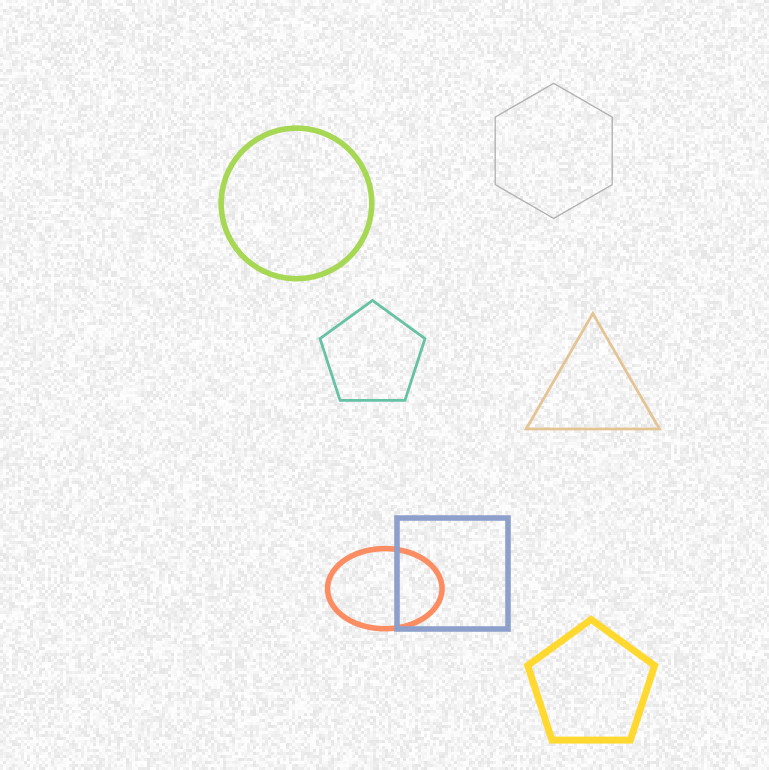[{"shape": "pentagon", "thickness": 1, "radius": 0.36, "center": [0.484, 0.538]}, {"shape": "oval", "thickness": 2, "radius": 0.37, "center": [0.5, 0.235]}, {"shape": "square", "thickness": 2, "radius": 0.36, "center": [0.587, 0.255]}, {"shape": "circle", "thickness": 2, "radius": 0.49, "center": [0.385, 0.736]}, {"shape": "pentagon", "thickness": 2.5, "radius": 0.43, "center": [0.768, 0.109]}, {"shape": "triangle", "thickness": 1, "radius": 0.5, "center": [0.77, 0.493]}, {"shape": "hexagon", "thickness": 0.5, "radius": 0.44, "center": [0.719, 0.804]}]